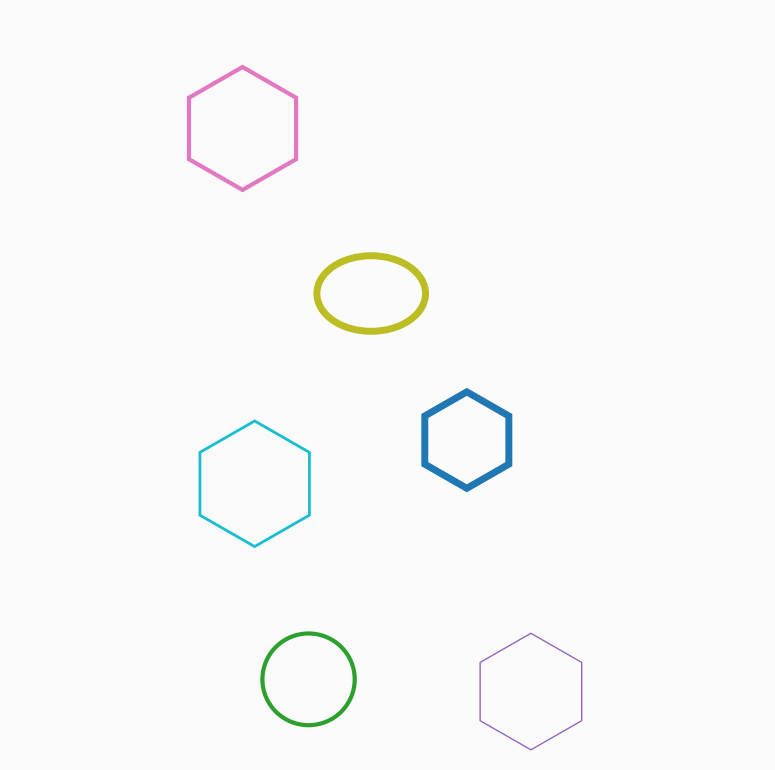[{"shape": "hexagon", "thickness": 2.5, "radius": 0.31, "center": [0.602, 0.428]}, {"shape": "circle", "thickness": 1.5, "radius": 0.3, "center": [0.398, 0.118]}, {"shape": "hexagon", "thickness": 0.5, "radius": 0.38, "center": [0.685, 0.102]}, {"shape": "hexagon", "thickness": 1.5, "radius": 0.4, "center": [0.313, 0.833]}, {"shape": "oval", "thickness": 2.5, "radius": 0.35, "center": [0.479, 0.619]}, {"shape": "hexagon", "thickness": 1, "radius": 0.41, "center": [0.329, 0.372]}]